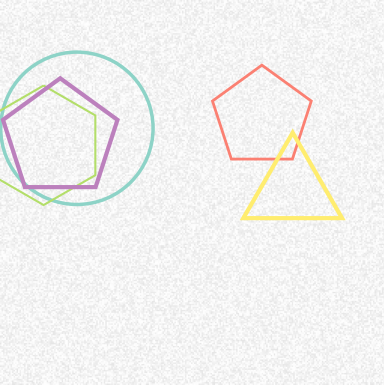[{"shape": "circle", "thickness": 2.5, "radius": 0.99, "center": [0.2, 0.667]}, {"shape": "pentagon", "thickness": 2, "radius": 0.67, "center": [0.68, 0.696]}, {"shape": "hexagon", "thickness": 1.5, "radius": 0.78, "center": [0.113, 0.623]}, {"shape": "pentagon", "thickness": 3, "radius": 0.78, "center": [0.156, 0.64]}, {"shape": "triangle", "thickness": 3, "radius": 0.74, "center": [0.76, 0.507]}]